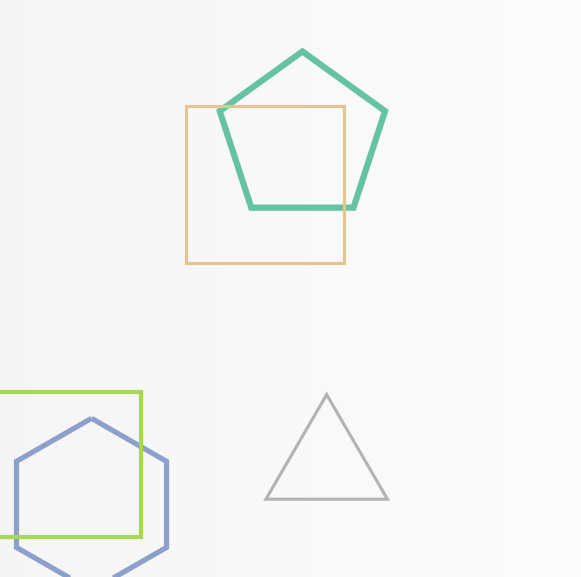[{"shape": "pentagon", "thickness": 3, "radius": 0.75, "center": [0.52, 0.761]}, {"shape": "hexagon", "thickness": 2.5, "radius": 0.75, "center": [0.157, 0.126]}, {"shape": "square", "thickness": 2, "radius": 0.62, "center": [0.118, 0.195]}, {"shape": "square", "thickness": 1.5, "radius": 0.68, "center": [0.455, 0.68]}, {"shape": "triangle", "thickness": 1.5, "radius": 0.6, "center": [0.562, 0.195]}]